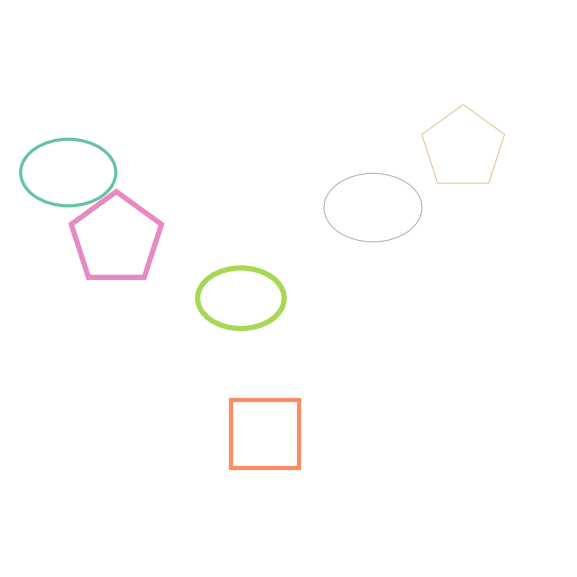[{"shape": "oval", "thickness": 1.5, "radius": 0.41, "center": [0.118, 0.7]}, {"shape": "square", "thickness": 2, "radius": 0.3, "center": [0.459, 0.248]}, {"shape": "pentagon", "thickness": 2.5, "radius": 0.41, "center": [0.201, 0.585]}, {"shape": "oval", "thickness": 2.5, "radius": 0.37, "center": [0.417, 0.483]}, {"shape": "pentagon", "thickness": 0.5, "radius": 0.38, "center": [0.802, 0.743]}, {"shape": "oval", "thickness": 0.5, "radius": 0.42, "center": [0.646, 0.64]}]